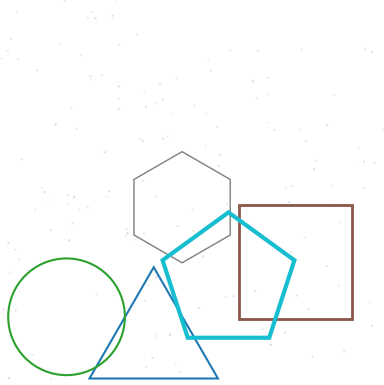[{"shape": "triangle", "thickness": 1.5, "radius": 0.96, "center": [0.399, 0.113]}, {"shape": "circle", "thickness": 1.5, "radius": 0.76, "center": [0.173, 0.177]}, {"shape": "square", "thickness": 2, "radius": 0.74, "center": [0.767, 0.32]}, {"shape": "hexagon", "thickness": 1, "radius": 0.72, "center": [0.473, 0.462]}, {"shape": "pentagon", "thickness": 3, "radius": 0.9, "center": [0.593, 0.268]}]